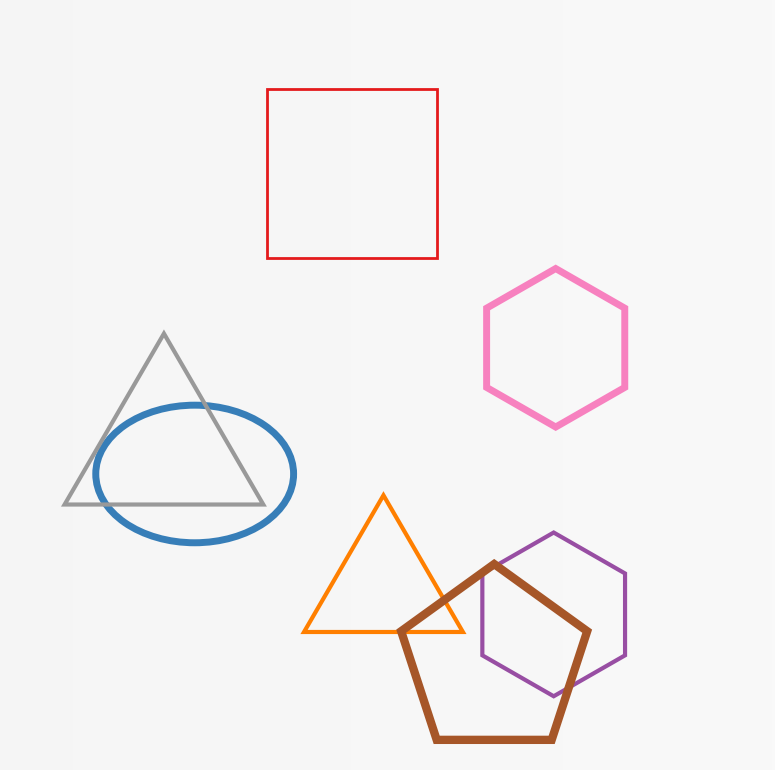[{"shape": "square", "thickness": 1, "radius": 0.55, "center": [0.454, 0.774]}, {"shape": "oval", "thickness": 2.5, "radius": 0.64, "center": [0.251, 0.384]}, {"shape": "hexagon", "thickness": 1.5, "radius": 0.53, "center": [0.714, 0.202]}, {"shape": "triangle", "thickness": 1.5, "radius": 0.59, "center": [0.495, 0.238]}, {"shape": "pentagon", "thickness": 3, "radius": 0.63, "center": [0.638, 0.141]}, {"shape": "hexagon", "thickness": 2.5, "radius": 0.51, "center": [0.717, 0.548]}, {"shape": "triangle", "thickness": 1.5, "radius": 0.74, "center": [0.212, 0.419]}]